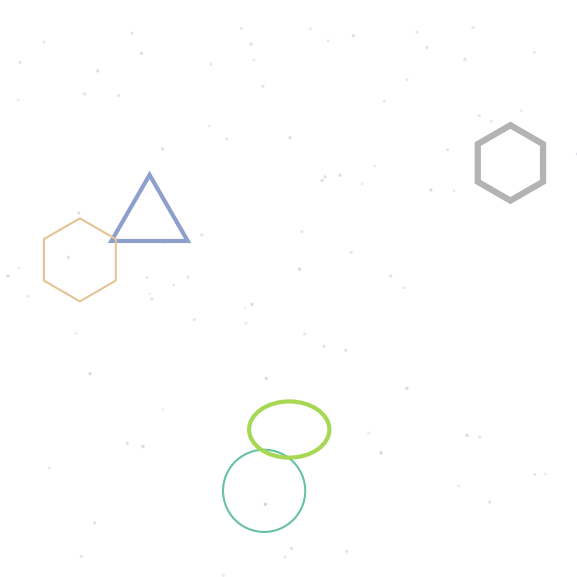[{"shape": "circle", "thickness": 1, "radius": 0.36, "center": [0.457, 0.149]}, {"shape": "triangle", "thickness": 2, "radius": 0.38, "center": [0.259, 0.62]}, {"shape": "oval", "thickness": 2, "radius": 0.35, "center": [0.501, 0.255]}, {"shape": "hexagon", "thickness": 1, "radius": 0.36, "center": [0.138, 0.549]}, {"shape": "hexagon", "thickness": 3, "radius": 0.33, "center": [0.884, 0.717]}]